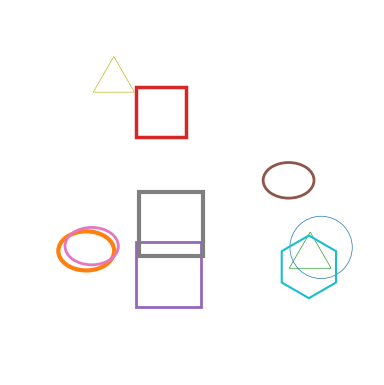[{"shape": "circle", "thickness": 0.5, "radius": 0.4, "center": [0.834, 0.357]}, {"shape": "oval", "thickness": 3, "radius": 0.36, "center": [0.224, 0.348]}, {"shape": "triangle", "thickness": 0.5, "radius": 0.31, "center": [0.806, 0.335]}, {"shape": "square", "thickness": 2.5, "radius": 0.32, "center": [0.418, 0.709]}, {"shape": "square", "thickness": 2, "radius": 0.42, "center": [0.438, 0.288]}, {"shape": "oval", "thickness": 2, "radius": 0.33, "center": [0.75, 0.532]}, {"shape": "oval", "thickness": 2, "radius": 0.35, "center": [0.238, 0.361]}, {"shape": "square", "thickness": 3, "radius": 0.41, "center": [0.445, 0.419]}, {"shape": "triangle", "thickness": 0.5, "radius": 0.31, "center": [0.296, 0.792]}, {"shape": "hexagon", "thickness": 1.5, "radius": 0.41, "center": [0.802, 0.307]}]